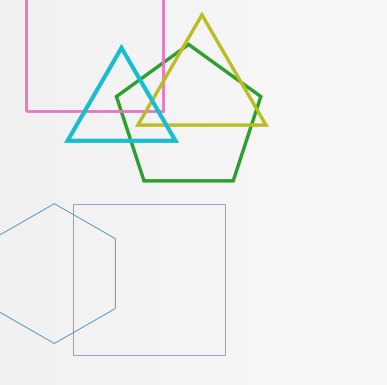[{"shape": "hexagon", "thickness": 0.5, "radius": 0.91, "center": [0.14, 0.289]}, {"shape": "pentagon", "thickness": 2.5, "radius": 0.98, "center": [0.487, 0.689]}, {"shape": "square", "thickness": 0.5, "radius": 0.98, "center": [0.385, 0.274]}, {"shape": "square", "thickness": 2, "radius": 0.89, "center": [0.244, 0.888]}, {"shape": "triangle", "thickness": 2.5, "radius": 0.95, "center": [0.521, 0.771]}, {"shape": "triangle", "thickness": 3, "radius": 0.8, "center": [0.314, 0.715]}]